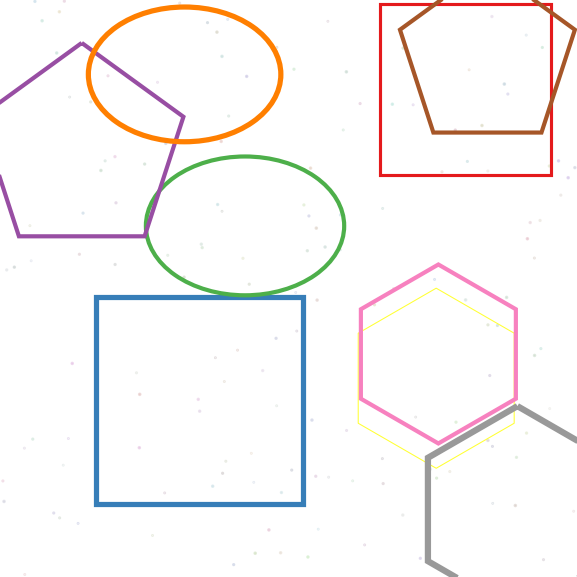[{"shape": "square", "thickness": 1.5, "radius": 0.74, "center": [0.806, 0.844]}, {"shape": "square", "thickness": 2.5, "radius": 0.9, "center": [0.345, 0.306]}, {"shape": "oval", "thickness": 2, "radius": 0.86, "center": [0.424, 0.608]}, {"shape": "pentagon", "thickness": 2, "radius": 0.93, "center": [0.142, 0.74]}, {"shape": "oval", "thickness": 2.5, "radius": 0.83, "center": [0.32, 0.87]}, {"shape": "hexagon", "thickness": 0.5, "radius": 0.78, "center": [0.755, 0.344]}, {"shape": "pentagon", "thickness": 2, "radius": 0.8, "center": [0.844, 0.898]}, {"shape": "hexagon", "thickness": 2, "radius": 0.77, "center": [0.759, 0.386]}, {"shape": "hexagon", "thickness": 3, "radius": 0.89, "center": [0.896, 0.117]}]